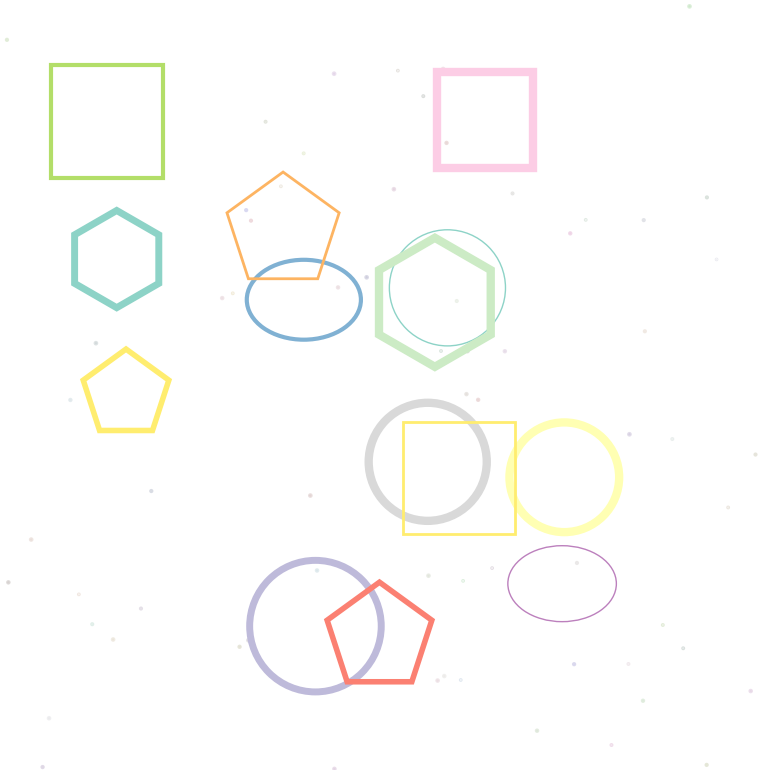[{"shape": "hexagon", "thickness": 2.5, "radius": 0.32, "center": [0.152, 0.664]}, {"shape": "circle", "thickness": 0.5, "radius": 0.38, "center": [0.581, 0.626]}, {"shape": "circle", "thickness": 3, "radius": 0.36, "center": [0.733, 0.38]}, {"shape": "circle", "thickness": 2.5, "radius": 0.43, "center": [0.41, 0.187]}, {"shape": "pentagon", "thickness": 2, "radius": 0.36, "center": [0.493, 0.172]}, {"shape": "oval", "thickness": 1.5, "radius": 0.37, "center": [0.395, 0.611]}, {"shape": "pentagon", "thickness": 1, "radius": 0.38, "center": [0.368, 0.7]}, {"shape": "square", "thickness": 1.5, "radius": 0.37, "center": [0.139, 0.842]}, {"shape": "square", "thickness": 3, "radius": 0.31, "center": [0.63, 0.844]}, {"shape": "circle", "thickness": 3, "radius": 0.38, "center": [0.555, 0.4]}, {"shape": "oval", "thickness": 0.5, "radius": 0.35, "center": [0.73, 0.242]}, {"shape": "hexagon", "thickness": 3, "radius": 0.42, "center": [0.565, 0.607]}, {"shape": "pentagon", "thickness": 2, "radius": 0.29, "center": [0.164, 0.488]}, {"shape": "square", "thickness": 1, "radius": 0.36, "center": [0.596, 0.379]}]